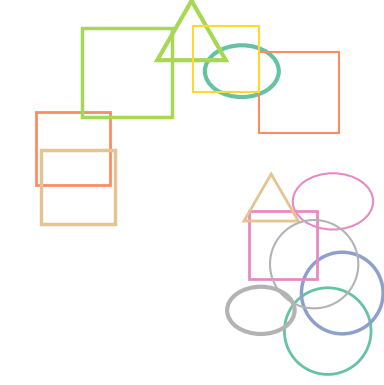[{"shape": "oval", "thickness": 3, "radius": 0.48, "center": [0.628, 0.815]}, {"shape": "circle", "thickness": 2, "radius": 0.56, "center": [0.851, 0.14]}, {"shape": "square", "thickness": 1.5, "radius": 0.52, "center": [0.776, 0.76]}, {"shape": "square", "thickness": 2, "radius": 0.48, "center": [0.19, 0.615]}, {"shape": "circle", "thickness": 2.5, "radius": 0.53, "center": [0.889, 0.239]}, {"shape": "square", "thickness": 2, "radius": 0.44, "center": [0.735, 0.363]}, {"shape": "oval", "thickness": 1.5, "radius": 0.52, "center": [0.865, 0.477]}, {"shape": "square", "thickness": 2.5, "radius": 0.58, "center": [0.33, 0.812]}, {"shape": "triangle", "thickness": 3, "radius": 0.51, "center": [0.498, 0.895]}, {"shape": "square", "thickness": 1.5, "radius": 0.43, "center": [0.587, 0.847]}, {"shape": "square", "thickness": 2.5, "radius": 0.48, "center": [0.203, 0.514]}, {"shape": "triangle", "thickness": 2, "radius": 0.41, "center": [0.704, 0.467]}, {"shape": "oval", "thickness": 3, "radius": 0.44, "center": [0.678, 0.194]}, {"shape": "circle", "thickness": 1.5, "radius": 0.57, "center": [0.816, 0.314]}]